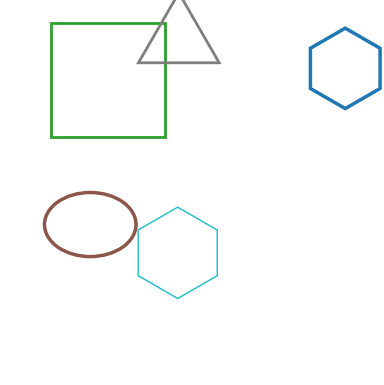[{"shape": "hexagon", "thickness": 2.5, "radius": 0.52, "center": [0.897, 0.822]}, {"shape": "square", "thickness": 2, "radius": 0.74, "center": [0.281, 0.791]}, {"shape": "oval", "thickness": 2.5, "radius": 0.59, "center": [0.234, 0.417]}, {"shape": "triangle", "thickness": 2, "radius": 0.61, "center": [0.464, 0.897]}, {"shape": "hexagon", "thickness": 1, "radius": 0.59, "center": [0.462, 0.343]}]